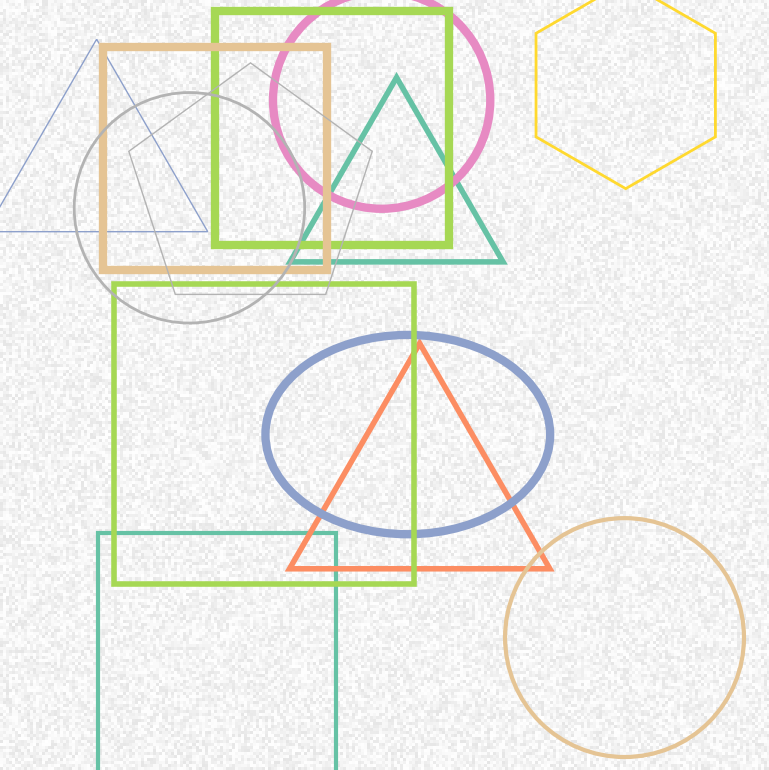[{"shape": "triangle", "thickness": 2, "radius": 0.8, "center": [0.515, 0.74]}, {"shape": "square", "thickness": 1.5, "radius": 0.77, "center": [0.282, 0.152]}, {"shape": "triangle", "thickness": 2, "radius": 0.98, "center": [0.545, 0.359]}, {"shape": "triangle", "thickness": 0.5, "radius": 0.83, "center": [0.125, 0.782]}, {"shape": "oval", "thickness": 3, "radius": 0.92, "center": [0.53, 0.436]}, {"shape": "circle", "thickness": 3, "radius": 0.71, "center": [0.496, 0.87]}, {"shape": "square", "thickness": 2, "radius": 0.97, "center": [0.343, 0.436]}, {"shape": "square", "thickness": 3, "radius": 0.76, "center": [0.432, 0.834]}, {"shape": "hexagon", "thickness": 1, "radius": 0.67, "center": [0.813, 0.889]}, {"shape": "circle", "thickness": 1.5, "radius": 0.78, "center": [0.811, 0.172]}, {"shape": "square", "thickness": 3, "radius": 0.73, "center": [0.279, 0.794]}, {"shape": "circle", "thickness": 1, "radius": 0.75, "center": [0.246, 0.73]}, {"shape": "pentagon", "thickness": 0.5, "radius": 0.83, "center": [0.325, 0.752]}]